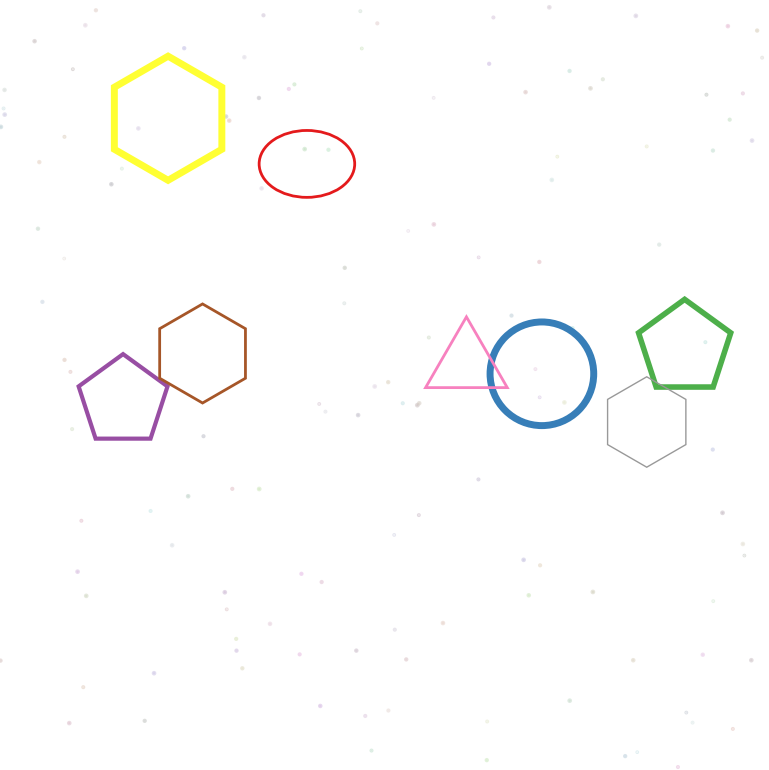[{"shape": "oval", "thickness": 1, "radius": 0.31, "center": [0.399, 0.787]}, {"shape": "circle", "thickness": 2.5, "radius": 0.34, "center": [0.704, 0.515]}, {"shape": "pentagon", "thickness": 2, "radius": 0.31, "center": [0.889, 0.548]}, {"shape": "pentagon", "thickness": 1.5, "radius": 0.3, "center": [0.16, 0.479]}, {"shape": "hexagon", "thickness": 2.5, "radius": 0.4, "center": [0.218, 0.846]}, {"shape": "hexagon", "thickness": 1, "radius": 0.32, "center": [0.263, 0.541]}, {"shape": "triangle", "thickness": 1, "radius": 0.31, "center": [0.606, 0.527]}, {"shape": "hexagon", "thickness": 0.5, "radius": 0.29, "center": [0.84, 0.452]}]